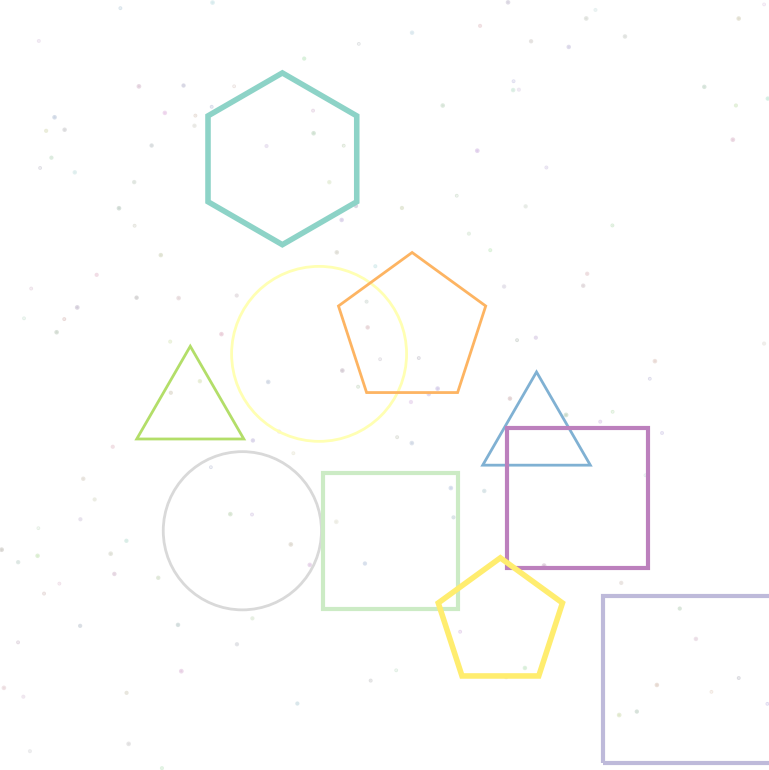[{"shape": "hexagon", "thickness": 2, "radius": 0.56, "center": [0.367, 0.794]}, {"shape": "circle", "thickness": 1, "radius": 0.57, "center": [0.414, 0.54]}, {"shape": "square", "thickness": 1.5, "radius": 0.54, "center": [0.892, 0.118]}, {"shape": "triangle", "thickness": 1, "radius": 0.4, "center": [0.697, 0.436]}, {"shape": "pentagon", "thickness": 1, "radius": 0.5, "center": [0.535, 0.572]}, {"shape": "triangle", "thickness": 1, "radius": 0.4, "center": [0.247, 0.47]}, {"shape": "circle", "thickness": 1, "radius": 0.51, "center": [0.315, 0.311]}, {"shape": "square", "thickness": 1.5, "radius": 0.46, "center": [0.75, 0.353]}, {"shape": "square", "thickness": 1.5, "radius": 0.44, "center": [0.507, 0.298]}, {"shape": "pentagon", "thickness": 2, "radius": 0.42, "center": [0.65, 0.191]}]